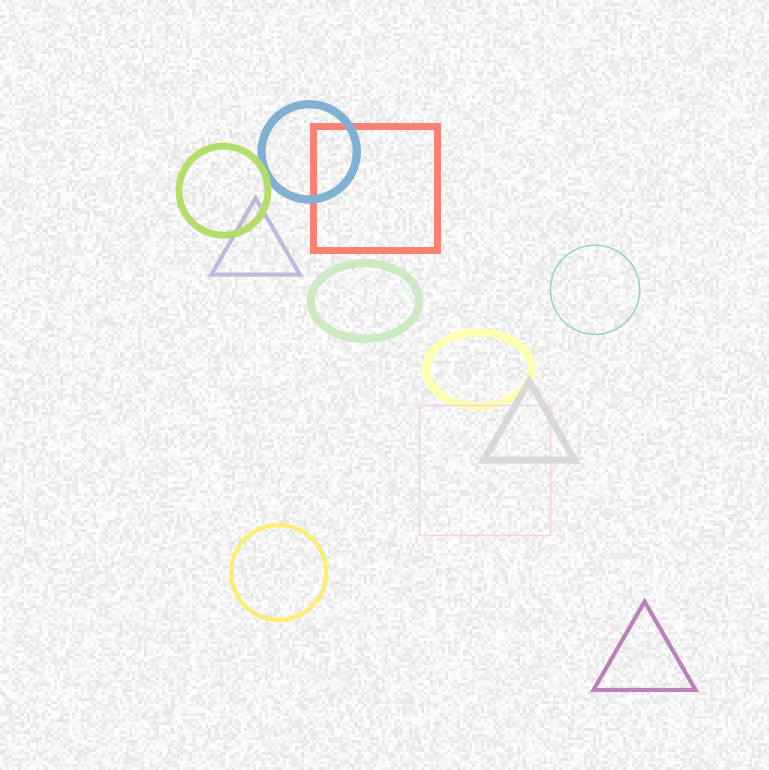[{"shape": "circle", "thickness": 0.5, "radius": 0.29, "center": [0.773, 0.624]}, {"shape": "oval", "thickness": 3, "radius": 0.34, "center": [0.622, 0.521]}, {"shape": "triangle", "thickness": 1.5, "radius": 0.33, "center": [0.332, 0.677]}, {"shape": "square", "thickness": 2.5, "radius": 0.4, "center": [0.487, 0.756]}, {"shape": "circle", "thickness": 3, "radius": 0.31, "center": [0.402, 0.803]}, {"shape": "circle", "thickness": 2.5, "radius": 0.29, "center": [0.29, 0.752]}, {"shape": "square", "thickness": 0.5, "radius": 0.42, "center": [0.629, 0.39]}, {"shape": "triangle", "thickness": 2.5, "radius": 0.34, "center": [0.687, 0.437]}, {"shape": "triangle", "thickness": 1.5, "radius": 0.38, "center": [0.837, 0.142]}, {"shape": "oval", "thickness": 3, "radius": 0.35, "center": [0.474, 0.609]}, {"shape": "circle", "thickness": 1.5, "radius": 0.31, "center": [0.362, 0.257]}]